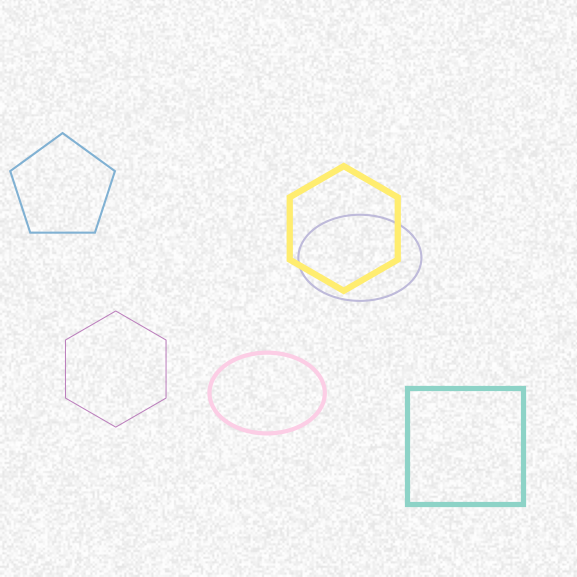[{"shape": "square", "thickness": 2.5, "radius": 0.5, "center": [0.805, 0.226]}, {"shape": "oval", "thickness": 1, "radius": 0.53, "center": [0.623, 0.553]}, {"shape": "pentagon", "thickness": 1, "radius": 0.48, "center": [0.108, 0.673]}, {"shape": "oval", "thickness": 2, "radius": 0.5, "center": [0.463, 0.319]}, {"shape": "hexagon", "thickness": 0.5, "radius": 0.5, "center": [0.2, 0.36]}, {"shape": "hexagon", "thickness": 3, "radius": 0.54, "center": [0.595, 0.604]}]